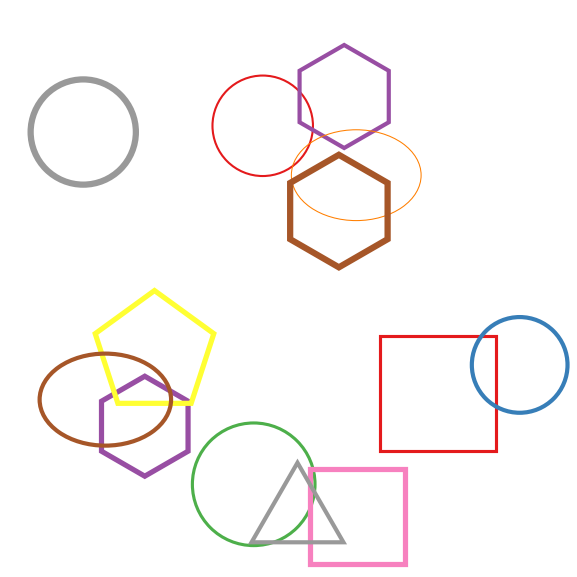[{"shape": "square", "thickness": 1.5, "radius": 0.5, "center": [0.759, 0.318]}, {"shape": "circle", "thickness": 1, "radius": 0.43, "center": [0.455, 0.781]}, {"shape": "circle", "thickness": 2, "radius": 0.41, "center": [0.9, 0.367]}, {"shape": "circle", "thickness": 1.5, "radius": 0.53, "center": [0.439, 0.161]}, {"shape": "hexagon", "thickness": 2.5, "radius": 0.43, "center": [0.251, 0.261]}, {"shape": "hexagon", "thickness": 2, "radius": 0.45, "center": [0.596, 0.832]}, {"shape": "oval", "thickness": 0.5, "radius": 0.56, "center": [0.617, 0.696]}, {"shape": "pentagon", "thickness": 2.5, "radius": 0.54, "center": [0.268, 0.388]}, {"shape": "hexagon", "thickness": 3, "radius": 0.49, "center": [0.587, 0.634]}, {"shape": "oval", "thickness": 2, "radius": 0.57, "center": [0.182, 0.307]}, {"shape": "square", "thickness": 2.5, "radius": 0.41, "center": [0.619, 0.105]}, {"shape": "circle", "thickness": 3, "radius": 0.46, "center": [0.144, 0.771]}, {"shape": "triangle", "thickness": 2, "radius": 0.46, "center": [0.515, 0.106]}]